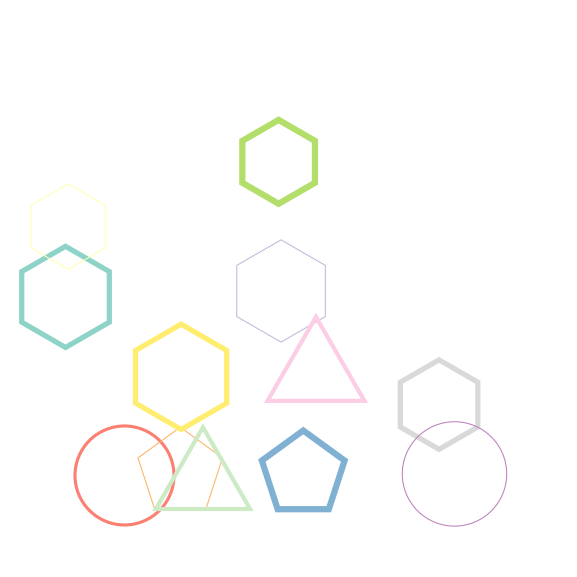[{"shape": "hexagon", "thickness": 2.5, "radius": 0.44, "center": [0.113, 0.485]}, {"shape": "hexagon", "thickness": 0.5, "radius": 0.37, "center": [0.118, 0.607]}, {"shape": "hexagon", "thickness": 0.5, "radius": 0.44, "center": [0.487, 0.495]}, {"shape": "circle", "thickness": 1.5, "radius": 0.43, "center": [0.216, 0.176]}, {"shape": "pentagon", "thickness": 3, "radius": 0.38, "center": [0.525, 0.178]}, {"shape": "pentagon", "thickness": 0.5, "radius": 0.38, "center": [0.312, 0.182]}, {"shape": "hexagon", "thickness": 3, "radius": 0.36, "center": [0.482, 0.719]}, {"shape": "triangle", "thickness": 2, "radius": 0.48, "center": [0.547, 0.353]}, {"shape": "hexagon", "thickness": 2.5, "radius": 0.39, "center": [0.76, 0.299]}, {"shape": "circle", "thickness": 0.5, "radius": 0.45, "center": [0.787, 0.178]}, {"shape": "triangle", "thickness": 2, "radius": 0.47, "center": [0.351, 0.165]}, {"shape": "hexagon", "thickness": 2.5, "radius": 0.46, "center": [0.314, 0.347]}]